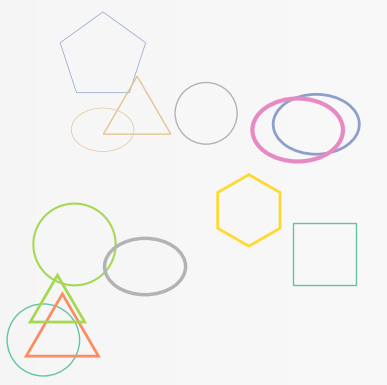[{"shape": "circle", "thickness": 1, "radius": 0.47, "center": [0.112, 0.117]}, {"shape": "square", "thickness": 1, "radius": 0.41, "center": [0.837, 0.34]}, {"shape": "triangle", "thickness": 2, "radius": 0.54, "center": [0.161, 0.129]}, {"shape": "pentagon", "thickness": 0.5, "radius": 0.58, "center": [0.266, 0.853]}, {"shape": "oval", "thickness": 2, "radius": 0.56, "center": [0.816, 0.677]}, {"shape": "oval", "thickness": 3, "radius": 0.58, "center": [0.768, 0.662]}, {"shape": "circle", "thickness": 1.5, "radius": 0.53, "center": [0.192, 0.365]}, {"shape": "triangle", "thickness": 2, "radius": 0.41, "center": [0.148, 0.204]}, {"shape": "hexagon", "thickness": 2, "radius": 0.46, "center": [0.642, 0.454]}, {"shape": "triangle", "thickness": 1, "radius": 0.5, "center": [0.354, 0.702]}, {"shape": "oval", "thickness": 0.5, "radius": 0.4, "center": [0.265, 0.663]}, {"shape": "circle", "thickness": 1, "radius": 0.4, "center": [0.532, 0.706]}, {"shape": "oval", "thickness": 2.5, "radius": 0.52, "center": [0.374, 0.308]}]